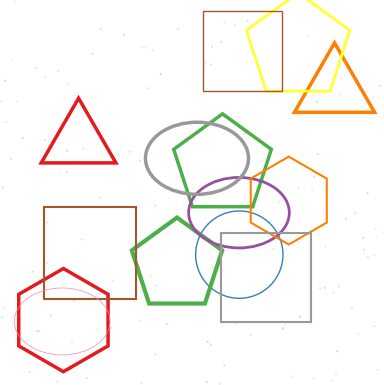[{"shape": "triangle", "thickness": 2.5, "radius": 0.56, "center": [0.204, 0.633]}, {"shape": "hexagon", "thickness": 2.5, "radius": 0.67, "center": [0.165, 0.169]}, {"shape": "circle", "thickness": 1, "radius": 0.57, "center": [0.622, 0.339]}, {"shape": "pentagon", "thickness": 3, "radius": 0.62, "center": [0.46, 0.311]}, {"shape": "pentagon", "thickness": 2.5, "radius": 0.67, "center": [0.578, 0.571]}, {"shape": "oval", "thickness": 2, "radius": 0.65, "center": [0.621, 0.448]}, {"shape": "hexagon", "thickness": 1.5, "radius": 0.57, "center": [0.75, 0.479]}, {"shape": "triangle", "thickness": 2.5, "radius": 0.6, "center": [0.869, 0.768]}, {"shape": "pentagon", "thickness": 2, "radius": 0.71, "center": [0.774, 0.878]}, {"shape": "square", "thickness": 1.5, "radius": 0.59, "center": [0.234, 0.342]}, {"shape": "square", "thickness": 1, "radius": 0.52, "center": [0.63, 0.867]}, {"shape": "oval", "thickness": 0.5, "radius": 0.62, "center": [0.162, 0.165]}, {"shape": "oval", "thickness": 2.5, "radius": 0.67, "center": [0.512, 0.589]}, {"shape": "square", "thickness": 1.5, "radius": 0.58, "center": [0.691, 0.28]}]